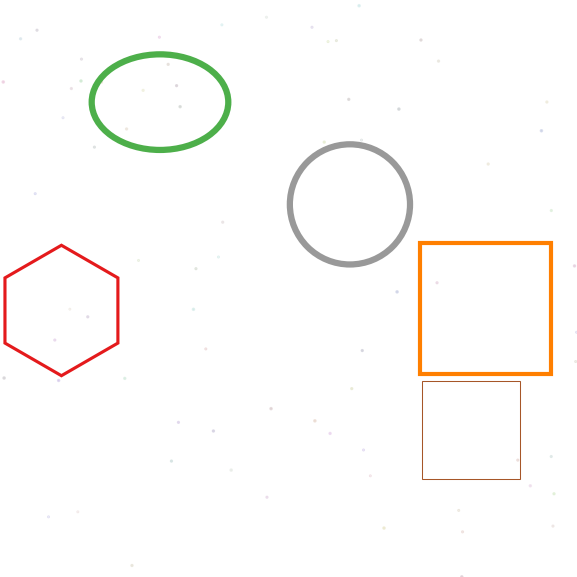[{"shape": "hexagon", "thickness": 1.5, "radius": 0.56, "center": [0.106, 0.462]}, {"shape": "oval", "thickness": 3, "radius": 0.59, "center": [0.277, 0.822]}, {"shape": "square", "thickness": 2, "radius": 0.56, "center": [0.841, 0.465]}, {"shape": "square", "thickness": 0.5, "radius": 0.42, "center": [0.815, 0.255]}, {"shape": "circle", "thickness": 3, "radius": 0.52, "center": [0.606, 0.645]}]